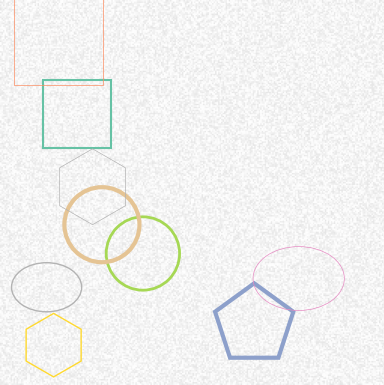[{"shape": "square", "thickness": 1.5, "radius": 0.44, "center": [0.2, 0.703]}, {"shape": "square", "thickness": 0.5, "radius": 0.58, "center": [0.152, 0.896]}, {"shape": "pentagon", "thickness": 3, "radius": 0.53, "center": [0.66, 0.157]}, {"shape": "oval", "thickness": 0.5, "radius": 0.59, "center": [0.776, 0.277]}, {"shape": "circle", "thickness": 2, "radius": 0.48, "center": [0.371, 0.342]}, {"shape": "hexagon", "thickness": 1, "radius": 0.41, "center": [0.139, 0.104]}, {"shape": "circle", "thickness": 3, "radius": 0.49, "center": [0.265, 0.416]}, {"shape": "hexagon", "thickness": 0.5, "radius": 0.49, "center": [0.24, 0.515]}, {"shape": "oval", "thickness": 1, "radius": 0.46, "center": [0.121, 0.254]}]